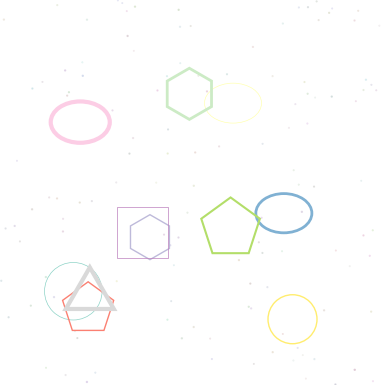[{"shape": "circle", "thickness": 0.5, "radius": 0.37, "center": [0.19, 0.244]}, {"shape": "oval", "thickness": 0.5, "radius": 0.37, "center": [0.605, 0.732]}, {"shape": "hexagon", "thickness": 1, "radius": 0.29, "center": [0.389, 0.384]}, {"shape": "pentagon", "thickness": 1, "radius": 0.35, "center": [0.229, 0.198]}, {"shape": "oval", "thickness": 2, "radius": 0.36, "center": [0.737, 0.446]}, {"shape": "pentagon", "thickness": 1.5, "radius": 0.4, "center": [0.599, 0.407]}, {"shape": "oval", "thickness": 3, "radius": 0.38, "center": [0.208, 0.683]}, {"shape": "triangle", "thickness": 3, "radius": 0.36, "center": [0.233, 0.234]}, {"shape": "square", "thickness": 0.5, "radius": 0.33, "center": [0.369, 0.395]}, {"shape": "hexagon", "thickness": 2, "radius": 0.33, "center": [0.492, 0.756]}, {"shape": "circle", "thickness": 1, "radius": 0.32, "center": [0.76, 0.171]}]